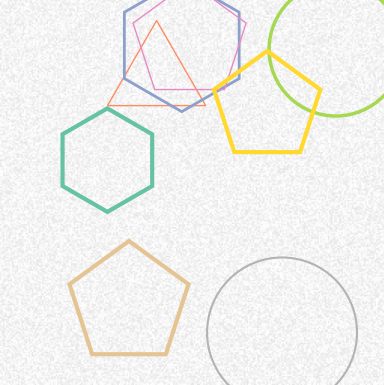[{"shape": "hexagon", "thickness": 3, "radius": 0.67, "center": [0.279, 0.584]}, {"shape": "triangle", "thickness": 1, "radius": 0.74, "center": [0.407, 0.799]}, {"shape": "hexagon", "thickness": 2, "radius": 0.86, "center": [0.472, 0.882]}, {"shape": "pentagon", "thickness": 1, "radius": 0.77, "center": [0.492, 0.892]}, {"shape": "circle", "thickness": 2.5, "radius": 0.87, "center": [0.872, 0.872]}, {"shape": "pentagon", "thickness": 3, "radius": 0.73, "center": [0.694, 0.722]}, {"shape": "pentagon", "thickness": 3, "radius": 0.81, "center": [0.335, 0.211]}, {"shape": "circle", "thickness": 1.5, "radius": 0.97, "center": [0.733, 0.136]}]